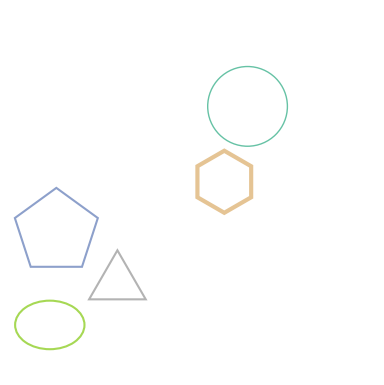[{"shape": "circle", "thickness": 1, "radius": 0.52, "center": [0.643, 0.724]}, {"shape": "pentagon", "thickness": 1.5, "radius": 0.57, "center": [0.146, 0.399]}, {"shape": "oval", "thickness": 1.5, "radius": 0.45, "center": [0.129, 0.156]}, {"shape": "hexagon", "thickness": 3, "radius": 0.4, "center": [0.583, 0.528]}, {"shape": "triangle", "thickness": 1.5, "radius": 0.42, "center": [0.305, 0.265]}]